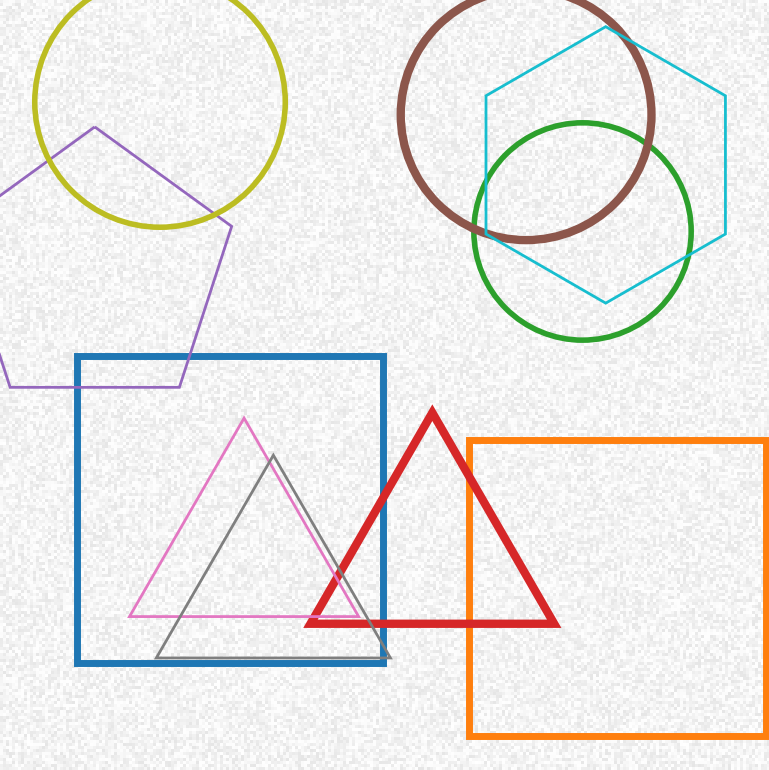[{"shape": "square", "thickness": 2.5, "radius": 1.0, "center": [0.299, 0.338]}, {"shape": "square", "thickness": 2.5, "radius": 0.96, "center": [0.802, 0.236]}, {"shape": "circle", "thickness": 2, "radius": 0.71, "center": [0.757, 0.699]}, {"shape": "triangle", "thickness": 3, "radius": 0.91, "center": [0.561, 0.281]}, {"shape": "pentagon", "thickness": 1, "radius": 0.93, "center": [0.123, 0.648]}, {"shape": "circle", "thickness": 3, "radius": 0.81, "center": [0.683, 0.851]}, {"shape": "triangle", "thickness": 1, "radius": 0.86, "center": [0.317, 0.285]}, {"shape": "triangle", "thickness": 1, "radius": 0.88, "center": [0.355, 0.233]}, {"shape": "circle", "thickness": 2, "radius": 0.81, "center": [0.208, 0.868]}, {"shape": "hexagon", "thickness": 1, "radius": 0.9, "center": [0.787, 0.786]}]